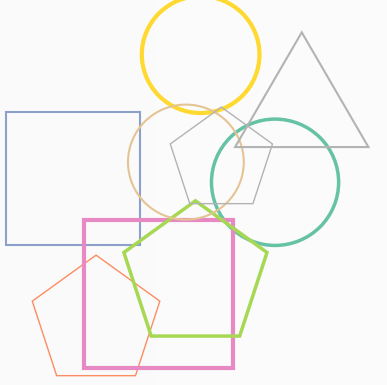[{"shape": "circle", "thickness": 2.5, "radius": 0.82, "center": [0.71, 0.527]}, {"shape": "pentagon", "thickness": 1, "radius": 0.87, "center": [0.248, 0.164]}, {"shape": "square", "thickness": 1.5, "radius": 0.86, "center": [0.189, 0.536]}, {"shape": "square", "thickness": 3, "radius": 0.96, "center": [0.41, 0.237]}, {"shape": "pentagon", "thickness": 2.5, "radius": 0.97, "center": [0.504, 0.284]}, {"shape": "circle", "thickness": 3, "radius": 0.76, "center": [0.518, 0.858]}, {"shape": "circle", "thickness": 1.5, "radius": 0.75, "center": [0.48, 0.579]}, {"shape": "pentagon", "thickness": 1, "radius": 0.69, "center": [0.571, 0.583]}, {"shape": "triangle", "thickness": 1.5, "radius": 0.99, "center": [0.779, 0.717]}]